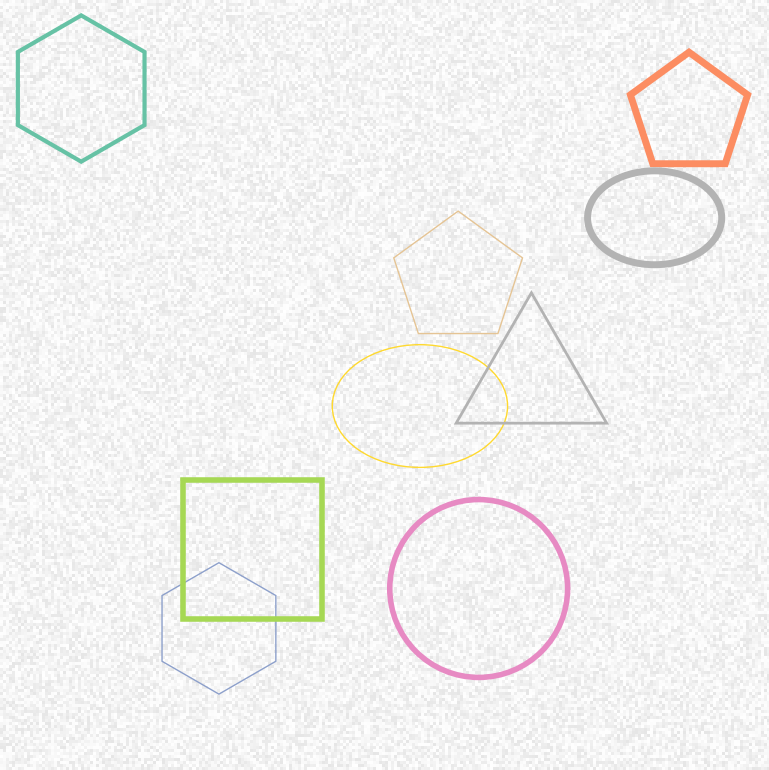[{"shape": "hexagon", "thickness": 1.5, "radius": 0.47, "center": [0.105, 0.885]}, {"shape": "pentagon", "thickness": 2.5, "radius": 0.4, "center": [0.895, 0.852]}, {"shape": "hexagon", "thickness": 0.5, "radius": 0.43, "center": [0.284, 0.184]}, {"shape": "circle", "thickness": 2, "radius": 0.58, "center": [0.622, 0.236]}, {"shape": "square", "thickness": 2, "radius": 0.45, "center": [0.328, 0.287]}, {"shape": "oval", "thickness": 0.5, "radius": 0.57, "center": [0.545, 0.473]}, {"shape": "pentagon", "thickness": 0.5, "radius": 0.44, "center": [0.595, 0.638]}, {"shape": "triangle", "thickness": 1, "radius": 0.56, "center": [0.69, 0.507]}, {"shape": "oval", "thickness": 2.5, "radius": 0.44, "center": [0.85, 0.717]}]